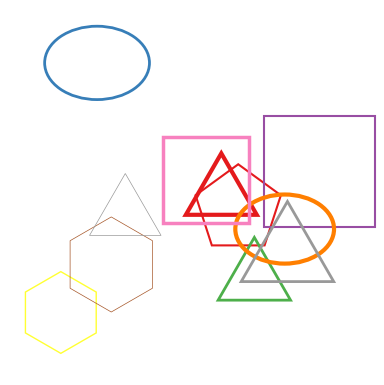[{"shape": "pentagon", "thickness": 1.5, "radius": 0.58, "center": [0.619, 0.457]}, {"shape": "triangle", "thickness": 3, "radius": 0.53, "center": [0.575, 0.495]}, {"shape": "oval", "thickness": 2, "radius": 0.68, "center": [0.252, 0.837]}, {"shape": "triangle", "thickness": 2, "radius": 0.54, "center": [0.661, 0.275]}, {"shape": "square", "thickness": 1.5, "radius": 0.72, "center": [0.831, 0.554]}, {"shape": "oval", "thickness": 3, "radius": 0.64, "center": [0.739, 0.405]}, {"shape": "hexagon", "thickness": 1, "radius": 0.53, "center": [0.158, 0.188]}, {"shape": "hexagon", "thickness": 0.5, "radius": 0.62, "center": [0.289, 0.313]}, {"shape": "square", "thickness": 2.5, "radius": 0.56, "center": [0.535, 0.532]}, {"shape": "triangle", "thickness": 2, "radius": 0.69, "center": [0.747, 0.338]}, {"shape": "triangle", "thickness": 0.5, "radius": 0.54, "center": [0.325, 0.442]}]